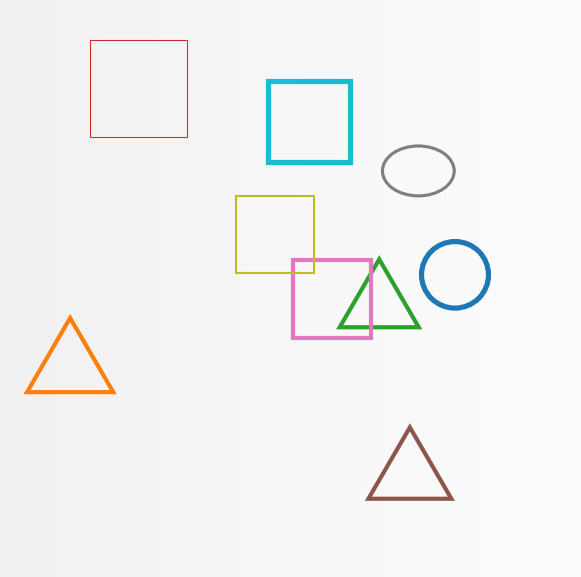[{"shape": "circle", "thickness": 2.5, "radius": 0.29, "center": [0.783, 0.523]}, {"shape": "triangle", "thickness": 2, "radius": 0.43, "center": [0.121, 0.363]}, {"shape": "triangle", "thickness": 2, "radius": 0.39, "center": [0.652, 0.472]}, {"shape": "square", "thickness": 0.5, "radius": 0.42, "center": [0.239, 0.846]}, {"shape": "triangle", "thickness": 2, "radius": 0.41, "center": [0.705, 0.177]}, {"shape": "square", "thickness": 2, "radius": 0.34, "center": [0.571, 0.482]}, {"shape": "oval", "thickness": 1.5, "radius": 0.31, "center": [0.72, 0.703]}, {"shape": "square", "thickness": 1, "radius": 0.33, "center": [0.473, 0.593]}, {"shape": "square", "thickness": 2.5, "radius": 0.35, "center": [0.531, 0.788]}]